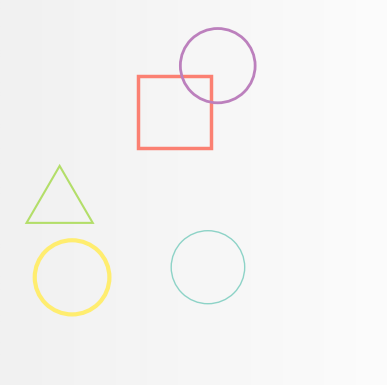[{"shape": "circle", "thickness": 1, "radius": 0.47, "center": [0.537, 0.306]}, {"shape": "square", "thickness": 2.5, "radius": 0.47, "center": [0.451, 0.709]}, {"shape": "triangle", "thickness": 1.5, "radius": 0.49, "center": [0.154, 0.47]}, {"shape": "circle", "thickness": 2, "radius": 0.48, "center": [0.562, 0.829]}, {"shape": "circle", "thickness": 3, "radius": 0.48, "center": [0.186, 0.28]}]